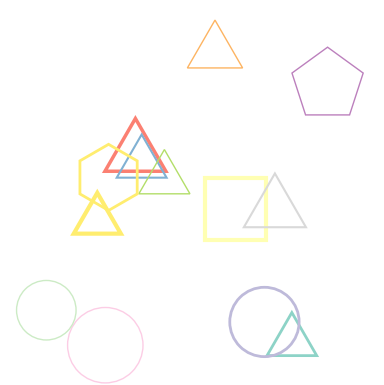[{"shape": "triangle", "thickness": 2, "radius": 0.37, "center": [0.758, 0.114]}, {"shape": "square", "thickness": 3, "radius": 0.4, "center": [0.612, 0.457]}, {"shape": "circle", "thickness": 2, "radius": 0.45, "center": [0.687, 0.164]}, {"shape": "triangle", "thickness": 2.5, "radius": 0.46, "center": [0.352, 0.601]}, {"shape": "triangle", "thickness": 1.5, "radius": 0.37, "center": [0.368, 0.576]}, {"shape": "triangle", "thickness": 1, "radius": 0.41, "center": [0.558, 0.865]}, {"shape": "triangle", "thickness": 1, "radius": 0.38, "center": [0.427, 0.535]}, {"shape": "circle", "thickness": 1, "radius": 0.49, "center": [0.273, 0.103]}, {"shape": "triangle", "thickness": 1.5, "radius": 0.47, "center": [0.714, 0.456]}, {"shape": "pentagon", "thickness": 1, "radius": 0.49, "center": [0.851, 0.78]}, {"shape": "circle", "thickness": 1, "radius": 0.39, "center": [0.12, 0.194]}, {"shape": "hexagon", "thickness": 2, "radius": 0.43, "center": [0.282, 0.539]}, {"shape": "triangle", "thickness": 3, "radius": 0.35, "center": [0.253, 0.428]}]